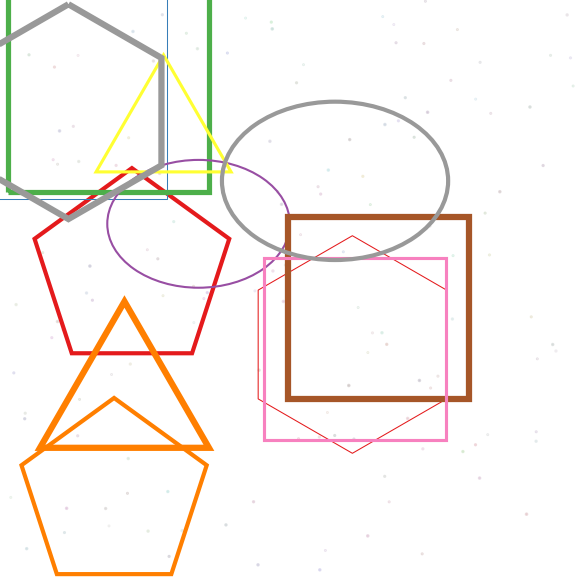[{"shape": "pentagon", "thickness": 2, "radius": 0.89, "center": [0.228, 0.531]}, {"shape": "hexagon", "thickness": 0.5, "radius": 0.94, "center": [0.61, 0.403]}, {"shape": "square", "thickness": 0.5, "radius": 0.92, "center": [0.104, 0.839]}, {"shape": "square", "thickness": 2.5, "radius": 0.87, "center": [0.188, 0.841]}, {"shape": "oval", "thickness": 1, "radius": 0.79, "center": [0.344, 0.612]}, {"shape": "pentagon", "thickness": 2, "radius": 0.84, "center": [0.198, 0.141]}, {"shape": "triangle", "thickness": 3, "radius": 0.84, "center": [0.216, 0.308]}, {"shape": "triangle", "thickness": 1.5, "radius": 0.67, "center": [0.283, 0.769]}, {"shape": "square", "thickness": 3, "radius": 0.78, "center": [0.656, 0.466]}, {"shape": "square", "thickness": 1.5, "radius": 0.79, "center": [0.614, 0.395]}, {"shape": "oval", "thickness": 2, "radius": 0.98, "center": [0.58, 0.686]}, {"shape": "hexagon", "thickness": 3, "radius": 0.93, "center": [0.119, 0.806]}]